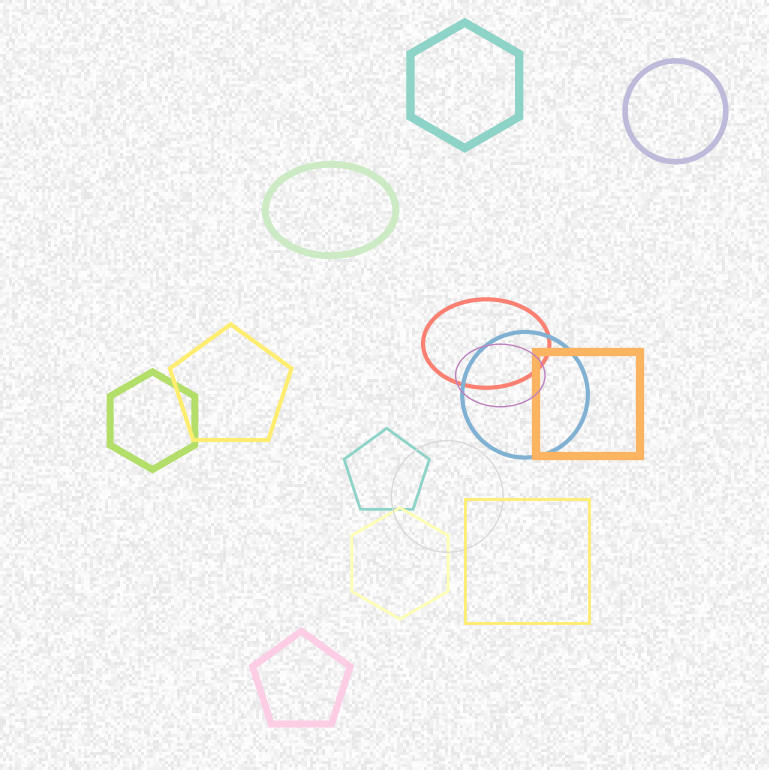[{"shape": "pentagon", "thickness": 1, "radius": 0.29, "center": [0.502, 0.386]}, {"shape": "hexagon", "thickness": 3, "radius": 0.41, "center": [0.604, 0.889]}, {"shape": "hexagon", "thickness": 1, "radius": 0.36, "center": [0.519, 0.268]}, {"shape": "circle", "thickness": 2, "radius": 0.33, "center": [0.877, 0.855]}, {"shape": "oval", "thickness": 1.5, "radius": 0.41, "center": [0.631, 0.554]}, {"shape": "circle", "thickness": 1.5, "radius": 0.41, "center": [0.682, 0.487]}, {"shape": "square", "thickness": 3, "radius": 0.34, "center": [0.764, 0.475]}, {"shape": "hexagon", "thickness": 2.5, "radius": 0.32, "center": [0.198, 0.454]}, {"shape": "pentagon", "thickness": 2.5, "radius": 0.33, "center": [0.391, 0.114]}, {"shape": "circle", "thickness": 0.5, "radius": 0.36, "center": [0.581, 0.355]}, {"shape": "oval", "thickness": 0.5, "radius": 0.29, "center": [0.65, 0.512]}, {"shape": "oval", "thickness": 2.5, "radius": 0.42, "center": [0.429, 0.727]}, {"shape": "pentagon", "thickness": 1.5, "radius": 0.42, "center": [0.3, 0.496]}, {"shape": "square", "thickness": 1, "radius": 0.4, "center": [0.684, 0.272]}]